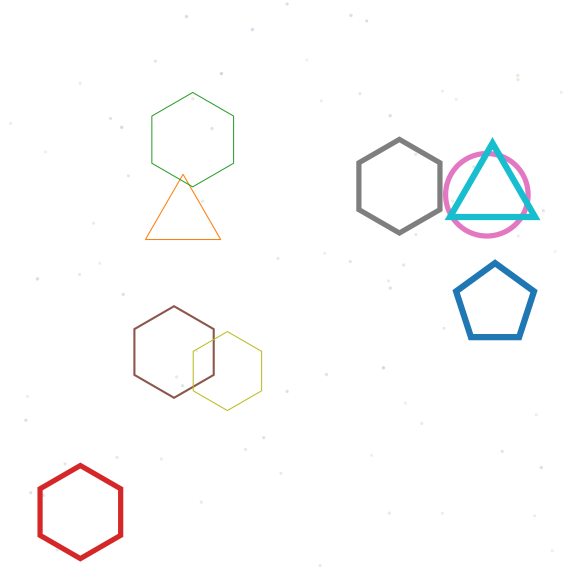[{"shape": "pentagon", "thickness": 3, "radius": 0.35, "center": [0.857, 0.473]}, {"shape": "triangle", "thickness": 0.5, "radius": 0.38, "center": [0.317, 0.622]}, {"shape": "hexagon", "thickness": 0.5, "radius": 0.41, "center": [0.334, 0.757]}, {"shape": "hexagon", "thickness": 2.5, "radius": 0.4, "center": [0.139, 0.112]}, {"shape": "hexagon", "thickness": 1, "radius": 0.4, "center": [0.301, 0.39]}, {"shape": "circle", "thickness": 2.5, "radius": 0.36, "center": [0.843, 0.662]}, {"shape": "hexagon", "thickness": 2.5, "radius": 0.41, "center": [0.692, 0.677]}, {"shape": "hexagon", "thickness": 0.5, "radius": 0.34, "center": [0.394, 0.357]}, {"shape": "triangle", "thickness": 3, "radius": 0.43, "center": [0.853, 0.666]}]